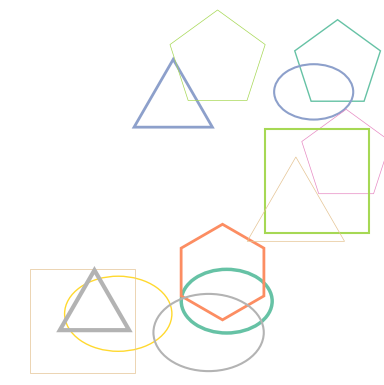[{"shape": "pentagon", "thickness": 1, "radius": 0.59, "center": [0.877, 0.832]}, {"shape": "oval", "thickness": 2.5, "radius": 0.59, "center": [0.589, 0.218]}, {"shape": "hexagon", "thickness": 2, "radius": 0.62, "center": [0.578, 0.293]}, {"shape": "triangle", "thickness": 2, "radius": 0.59, "center": [0.45, 0.728]}, {"shape": "oval", "thickness": 1.5, "radius": 0.51, "center": [0.815, 0.761]}, {"shape": "pentagon", "thickness": 0.5, "radius": 0.61, "center": [0.899, 0.595]}, {"shape": "square", "thickness": 1.5, "radius": 0.68, "center": [0.823, 0.53]}, {"shape": "pentagon", "thickness": 0.5, "radius": 0.65, "center": [0.565, 0.844]}, {"shape": "oval", "thickness": 1, "radius": 0.7, "center": [0.307, 0.185]}, {"shape": "triangle", "thickness": 0.5, "radius": 0.73, "center": [0.768, 0.446]}, {"shape": "square", "thickness": 0.5, "radius": 0.68, "center": [0.215, 0.166]}, {"shape": "triangle", "thickness": 3, "radius": 0.52, "center": [0.245, 0.194]}, {"shape": "oval", "thickness": 1.5, "radius": 0.72, "center": [0.542, 0.136]}]